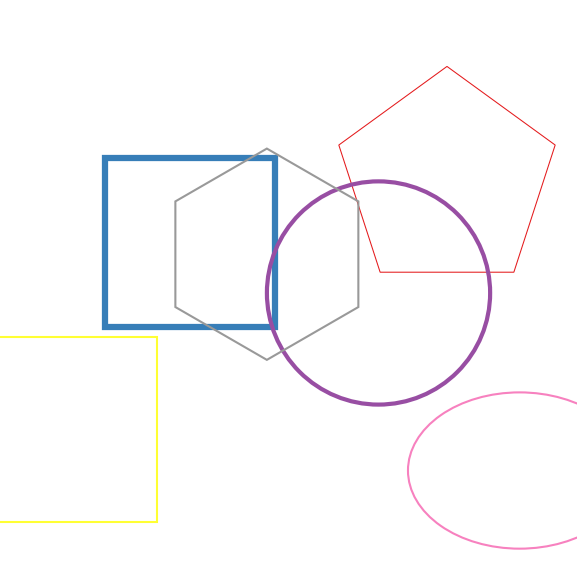[{"shape": "pentagon", "thickness": 0.5, "radius": 0.98, "center": [0.774, 0.687]}, {"shape": "square", "thickness": 3, "radius": 0.73, "center": [0.329, 0.579]}, {"shape": "circle", "thickness": 2, "radius": 0.97, "center": [0.655, 0.492]}, {"shape": "square", "thickness": 1, "radius": 0.8, "center": [0.112, 0.255]}, {"shape": "oval", "thickness": 1, "radius": 0.97, "center": [0.9, 0.184]}, {"shape": "hexagon", "thickness": 1, "radius": 0.91, "center": [0.462, 0.559]}]